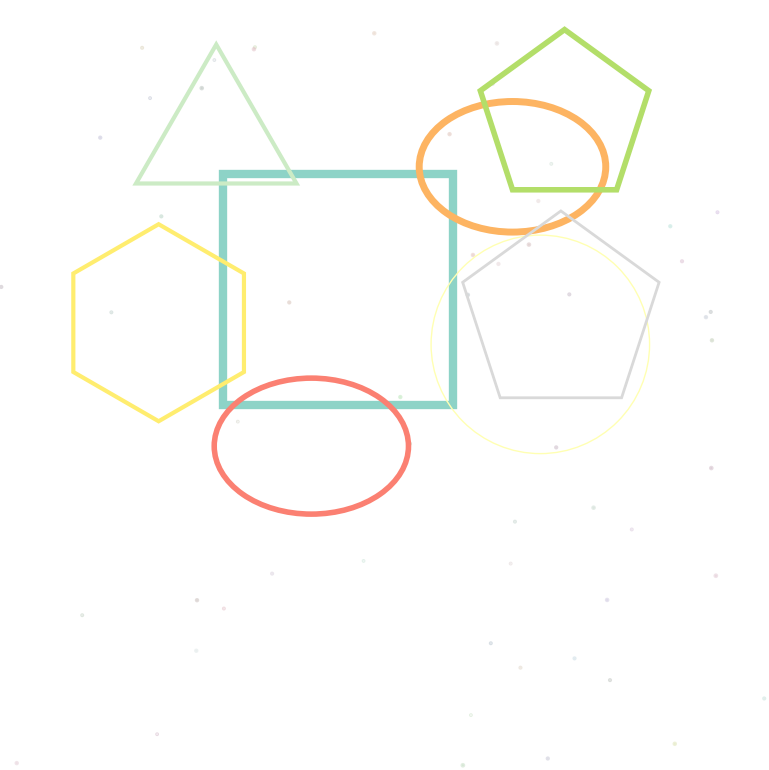[{"shape": "square", "thickness": 3, "radius": 0.75, "center": [0.439, 0.624]}, {"shape": "circle", "thickness": 0.5, "radius": 0.71, "center": [0.702, 0.553]}, {"shape": "oval", "thickness": 2, "radius": 0.63, "center": [0.404, 0.421]}, {"shape": "oval", "thickness": 2.5, "radius": 0.61, "center": [0.666, 0.783]}, {"shape": "pentagon", "thickness": 2, "radius": 0.58, "center": [0.733, 0.847]}, {"shape": "pentagon", "thickness": 1, "radius": 0.67, "center": [0.728, 0.592]}, {"shape": "triangle", "thickness": 1.5, "radius": 0.6, "center": [0.281, 0.822]}, {"shape": "hexagon", "thickness": 1.5, "radius": 0.64, "center": [0.206, 0.581]}]